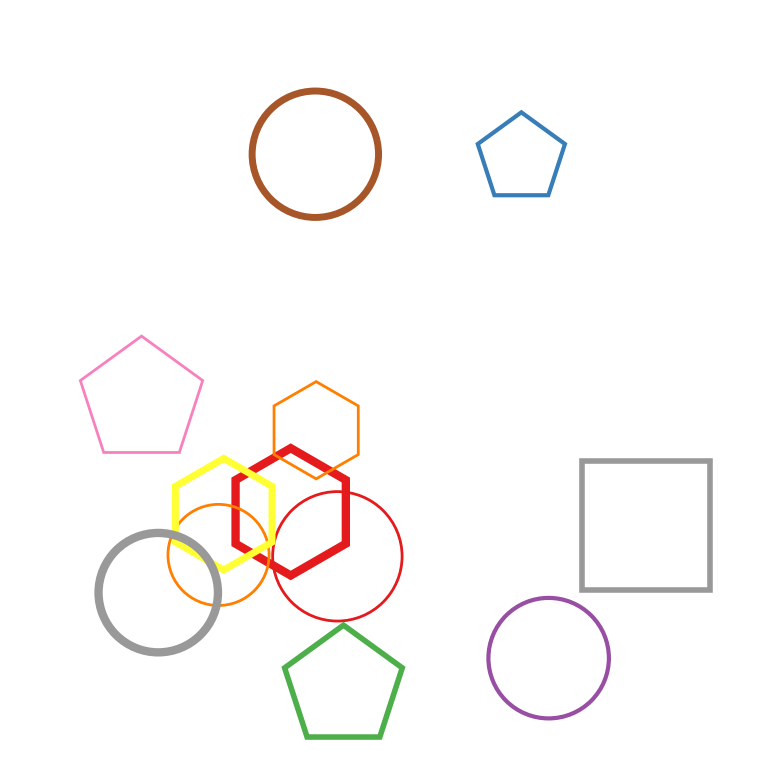[{"shape": "hexagon", "thickness": 3, "radius": 0.41, "center": [0.378, 0.335]}, {"shape": "circle", "thickness": 1, "radius": 0.42, "center": [0.438, 0.277]}, {"shape": "pentagon", "thickness": 1.5, "radius": 0.3, "center": [0.677, 0.795]}, {"shape": "pentagon", "thickness": 2, "radius": 0.4, "center": [0.446, 0.108]}, {"shape": "circle", "thickness": 1.5, "radius": 0.39, "center": [0.713, 0.145]}, {"shape": "circle", "thickness": 1, "radius": 0.33, "center": [0.284, 0.279]}, {"shape": "hexagon", "thickness": 1, "radius": 0.32, "center": [0.411, 0.441]}, {"shape": "hexagon", "thickness": 2.5, "radius": 0.36, "center": [0.291, 0.332]}, {"shape": "circle", "thickness": 2.5, "radius": 0.41, "center": [0.41, 0.8]}, {"shape": "pentagon", "thickness": 1, "radius": 0.42, "center": [0.184, 0.48]}, {"shape": "circle", "thickness": 3, "radius": 0.39, "center": [0.206, 0.23]}, {"shape": "square", "thickness": 2, "radius": 0.42, "center": [0.839, 0.317]}]